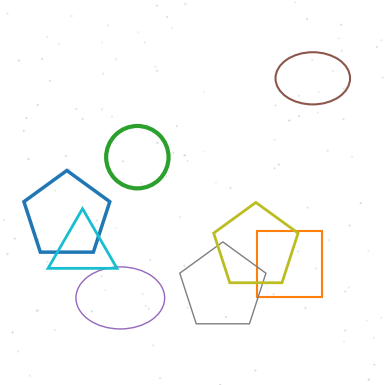[{"shape": "pentagon", "thickness": 2.5, "radius": 0.59, "center": [0.174, 0.44]}, {"shape": "square", "thickness": 1.5, "radius": 0.42, "center": [0.752, 0.314]}, {"shape": "circle", "thickness": 3, "radius": 0.41, "center": [0.357, 0.592]}, {"shape": "oval", "thickness": 1, "radius": 0.58, "center": [0.312, 0.226]}, {"shape": "oval", "thickness": 1.5, "radius": 0.48, "center": [0.812, 0.797]}, {"shape": "pentagon", "thickness": 1, "radius": 0.59, "center": [0.579, 0.254]}, {"shape": "pentagon", "thickness": 2, "radius": 0.58, "center": [0.665, 0.359]}, {"shape": "triangle", "thickness": 2, "radius": 0.52, "center": [0.214, 0.355]}]